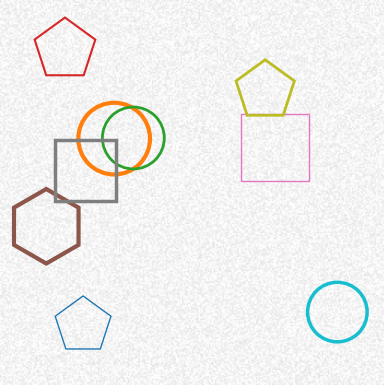[{"shape": "pentagon", "thickness": 1, "radius": 0.38, "center": [0.216, 0.155]}, {"shape": "circle", "thickness": 3, "radius": 0.47, "center": [0.297, 0.64]}, {"shape": "circle", "thickness": 2, "radius": 0.4, "center": [0.346, 0.642]}, {"shape": "pentagon", "thickness": 1.5, "radius": 0.41, "center": [0.169, 0.872]}, {"shape": "hexagon", "thickness": 3, "radius": 0.48, "center": [0.12, 0.412]}, {"shape": "square", "thickness": 1, "radius": 0.44, "center": [0.714, 0.617]}, {"shape": "square", "thickness": 2.5, "radius": 0.4, "center": [0.222, 0.557]}, {"shape": "pentagon", "thickness": 2, "radius": 0.4, "center": [0.689, 0.765]}, {"shape": "circle", "thickness": 2.5, "radius": 0.39, "center": [0.876, 0.189]}]